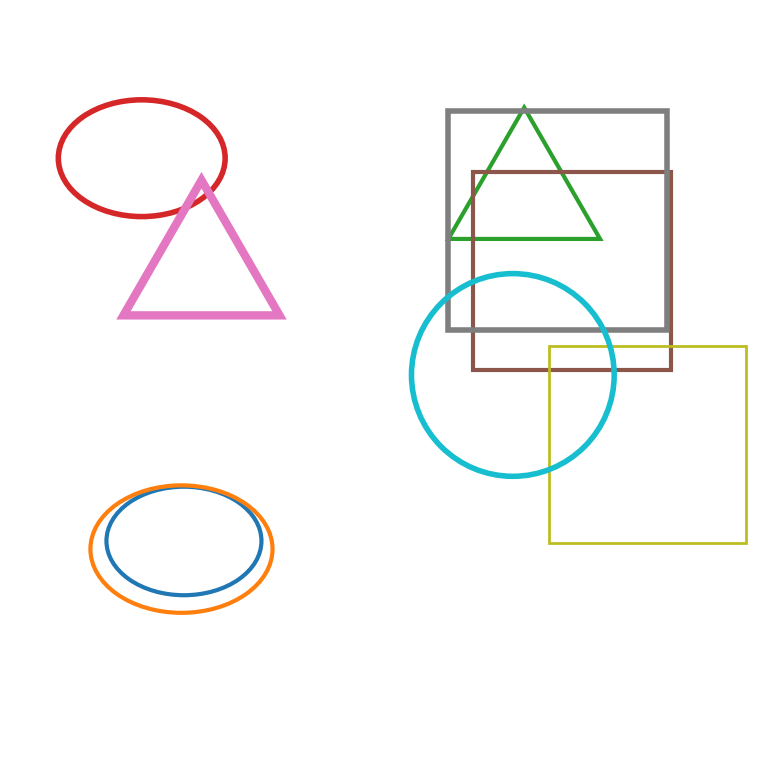[{"shape": "oval", "thickness": 1.5, "radius": 0.5, "center": [0.239, 0.297]}, {"shape": "oval", "thickness": 1.5, "radius": 0.59, "center": [0.236, 0.287]}, {"shape": "triangle", "thickness": 1.5, "radius": 0.57, "center": [0.681, 0.747]}, {"shape": "oval", "thickness": 2, "radius": 0.54, "center": [0.184, 0.795]}, {"shape": "square", "thickness": 1.5, "radius": 0.64, "center": [0.743, 0.648]}, {"shape": "triangle", "thickness": 3, "radius": 0.59, "center": [0.262, 0.649]}, {"shape": "square", "thickness": 2, "radius": 0.71, "center": [0.724, 0.714]}, {"shape": "square", "thickness": 1, "radius": 0.64, "center": [0.841, 0.423]}, {"shape": "circle", "thickness": 2, "radius": 0.66, "center": [0.666, 0.513]}]